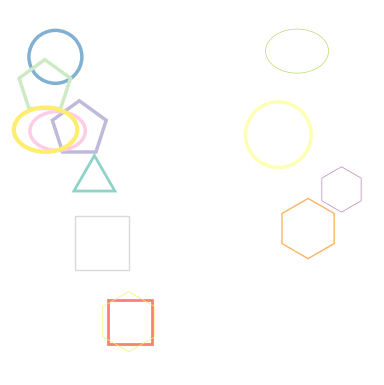[{"shape": "triangle", "thickness": 2, "radius": 0.31, "center": [0.245, 0.534]}, {"shape": "circle", "thickness": 2.5, "radius": 0.43, "center": [0.723, 0.65]}, {"shape": "pentagon", "thickness": 2.5, "radius": 0.37, "center": [0.206, 0.665]}, {"shape": "square", "thickness": 2, "radius": 0.29, "center": [0.338, 0.163]}, {"shape": "circle", "thickness": 2.5, "radius": 0.34, "center": [0.144, 0.852]}, {"shape": "hexagon", "thickness": 1, "radius": 0.39, "center": [0.8, 0.406]}, {"shape": "oval", "thickness": 0.5, "radius": 0.41, "center": [0.772, 0.867]}, {"shape": "oval", "thickness": 2.5, "radius": 0.36, "center": [0.15, 0.66]}, {"shape": "square", "thickness": 1, "radius": 0.35, "center": [0.265, 0.369]}, {"shape": "hexagon", "thickness": 0.5, "radius": 0.29, "center": [0.887, 0.508]}, {"shape": "pentagon", "thickness": 2.5, "radius": 0.35, "center": [0.116, 0.775]}, {"shape": "oval", "thickness": 3, "radius": 0.41, "center": [0.118, 0.663]}, {"shape": "hexagon", "thickness": 0.5, "radius": 0.39, "center": [0.334, 0.164]}]